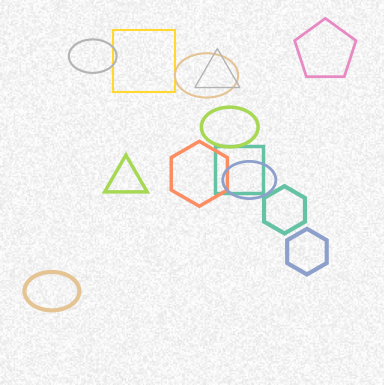[{"shape": "square", "thickness": 2.5, "radius": 0.31, "center": [0.621, 0.559]}, {"shape": "hexagon", "thickness": 3, "radius": 0.31, "center": [0.739, 0.455]}, {"shape": "hexagon", "thickness": 2.5, "radius": 0.42, "center": [0.518, 0.549]}, {"shape": "hexagon", "thickness": 3, "radius": 0.3, "center": [0.797, 0.346]}, {"shape": "oval", "thickness": 2, "radius": 0.35, "center": [0.648, 0.533]}, {"shape": "pentagon", "thickness": 2, "radius": 0.42, "center": [0.845, 0.869]}, {"shape": "triangle", "thickness": 2.5, "radius": 0.32, "center": [0.327, 0.533]}, {"shape": "oval", "thickness": 2.5, "radius": 0.37, "center": [0.597, 0.67]}, {"shape": "square", "thickness": 1.5, "radius": 0.4, "center": [0.374, 0.842]}, {"shape": "oval", "thickness": 1.5, "radius": 0.41, "center": [0.536, 0.804]}, {"shape": "oval", "thickness": 3, "radius": 0.36, "center": [0.135, 0.244]}, {"shape": "oval", "thickness": 1.5, "radius": 0.31, "center": [0.241, 0.854]}, {"shape": "triangle", "thickness": 1, "radius": 0.34, "center": [0.564, 0.806]}]